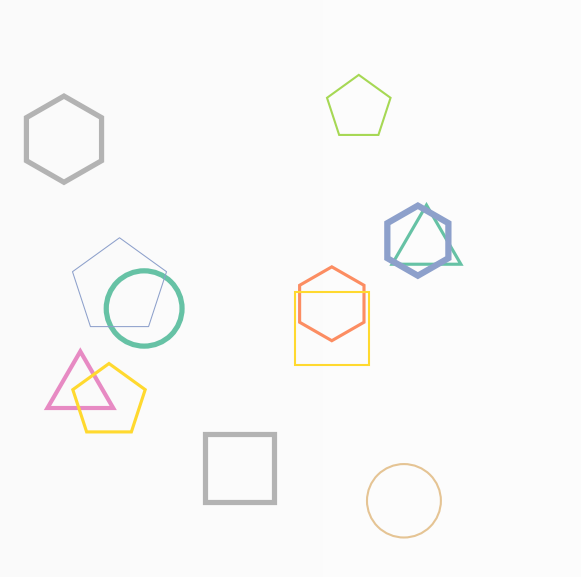[{"shape": "circle", "thickness": 2.5, "radius": 0.33, "center": [0.248, 0.465]}, {"shape": "triangle", "thickness": 1.5, "radius": 0.34, "center": [0.734, 0.576]}, {"shape": "hexagon", "thickness": 1.5, "radius": 0.32, "center": [0.571, 0.473]}, {"shape": "hexagon", "thickness": 3, "radius": 0.3, "center": [0.719, 0.582]}, {"shape": "pentagon", "thickness": 0.5, "radius": 0.43, "center": [0.206, 0.502]}, {"shape": "triangle", "thickness": 2, "radius": 0.33, "center": [0.138, 0.325]}, {"shape": "pentagon", "thickness": 1, "radius": 0.29, "center": [0.617, 0.812]}, {"shape": "square", "thickness": 1, "radius": 0.31, "center": [0.571, 0.43]}, {"shape": "pentagon", "thickness": 1.5, "radius": 0.33, "center": [0.188, 0.304]}, {"shape": "circle", "thickness": 1, "radius": 0.32, "center": [0.695, 0.132]}, {"shape": "hexagon", "thickness": 2.5, "radius": 0.37, "center": [0.11, 0.758]}, {"shape": "square", "thickness": 2.5, "radius": 0.3, "center": [0.412, 0.189]}]